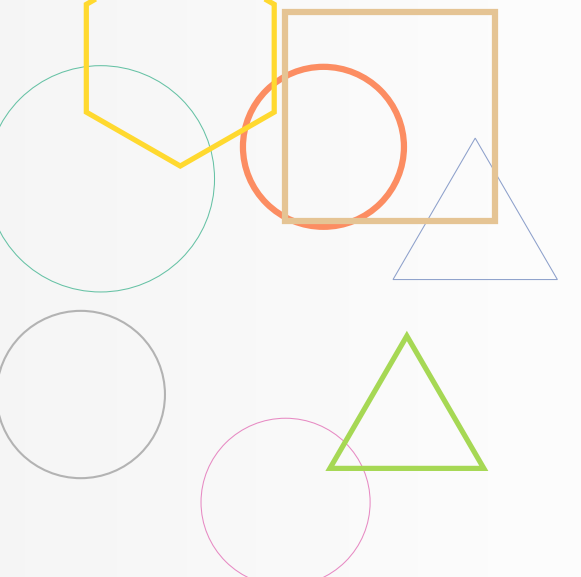[{"shape": "circle", "thickness": 0.5, "radius": 0.98, "center": [0.173, 0.689]}, {"shape": "circle", "thickness": 3, "radius": 0.69, "center": [0.556, 0.745]}, {"shape": "triangle", "thickness": 0.5, "radius": 0.82, "center": [0.818, 0.597]}, {"shape": "circle", "thickness": 0.5, "radius": 0.73, "center": [0.491, 0.129]}, {"shape": "triangle", "thickness": 2.5, "radius": 0.76, "center": [0.7, 0.265]}, {"shape": "hexagon", "thickness": 2.5, "radius": 0.93, "center": [0.31, 0.898]}, {"shape": "square", "thickness": 3, "radius": 0.9, "center": [0.671, 0.798]}, {"shape": "circle", "thickness": 1, "radius": 0.72, "center": [0.139, 0.316]}]